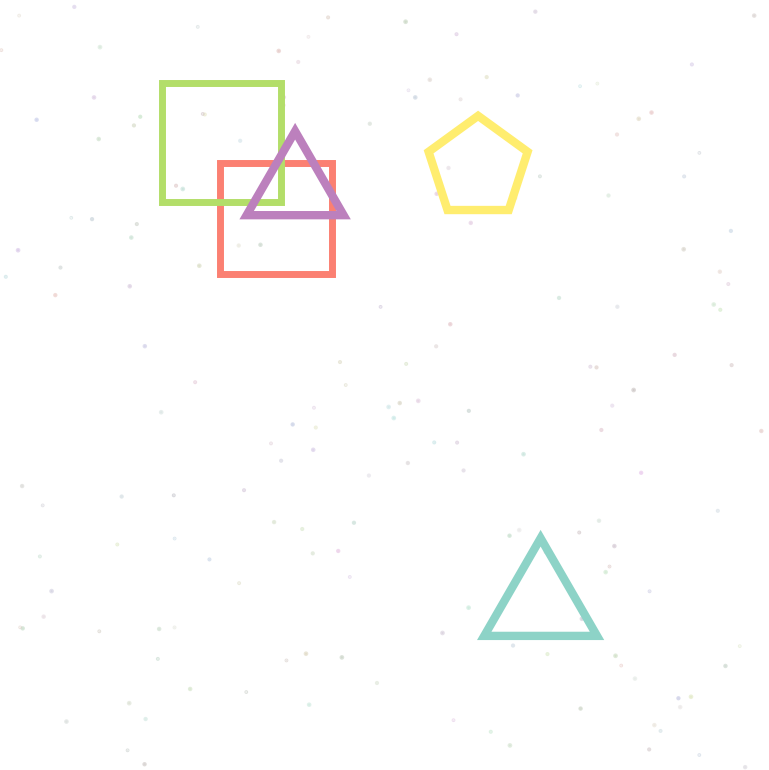[{"shape": "triangle", "thickness": 3, "radius": 0.42, "center": [0.702, 0.216]}, {"shape": "square", "thickness": 2.5, "radius": 0.36, "center": [0.359, 0.716]}, {"shape": "square", "thickness": 2.5, "radius": 0.39, "center": [0.287, 0.815]}, {"shape": "triangle", "thickness": 3, "radius": 0.36, "center": [0.383, 0.757]}, {"shape": "pentagon", "thickness": 3, "radius": 0.34, "center": [0.621, 0.782]}]